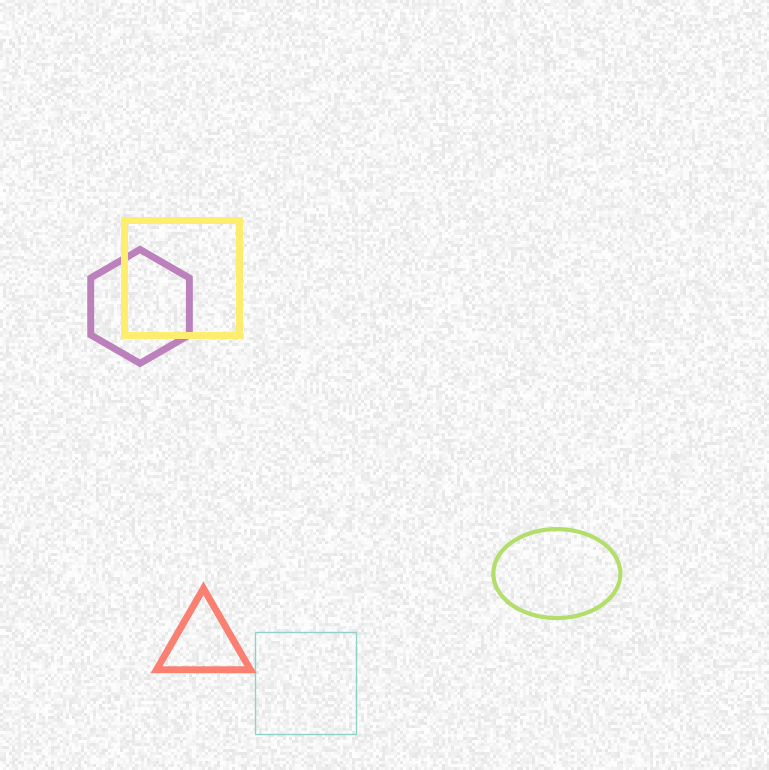[{"shape": "square", "thickness": 0.5, "radius": 0.33, "center": [0.397, 0.113]}, {"shape": "triangle", "thickness": 2.5, "radius": 0.35, "center": [0.264, 0.165]}, {"shape": "oval", "thickness": 1.5, "radius": 0.41, "center": [0.723, 0.255]}, {"shape": "hexagon", "thickness": 2.5, "radius": 0.37, "center": [0.182, 0.602]}, {"shape": "square", "thickness": 2.5, "radius": 0.37, "center": [0.236, 0.64]}]